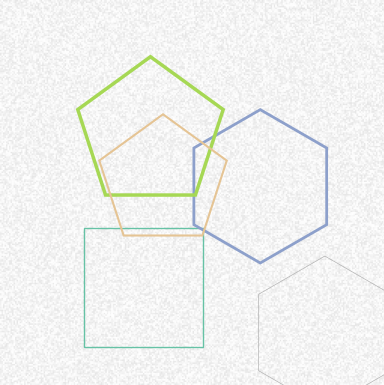[{"shape": "square", "thickness": 1, "radius": 0.77, "center": [0.373, 0.254]}, {"shape": "hexagon", "thickness": 2, "radius": 1.0, "center": [0.676, 0.516]}, {"shape": "pentagon", "thickness": 2.5, "radius": 0.99, "center": [0.391, 0.654]}, {"shape": "pentagon", "thickness": 1.5, "radius": 0.87, "center": [0.423, 0.529]}, {"shape": "hexagon", "thickness": 0.5, "radius": 0.99, "center": [0.844, 0.136]}]